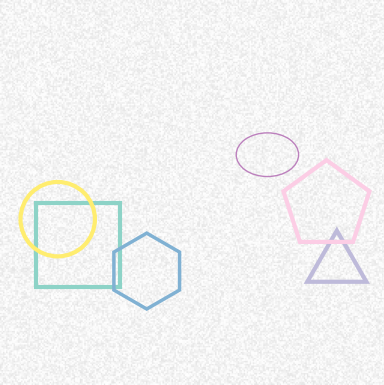[{"shape": "square", "thickness": 3, "radius": 0.55, "center": [0.201, 0.364]}, {"shape": "triangle", "thickness": 3, "radius": 0.44, "center": [0.875, 0.312]}, {"shape": "hexagon", "thickness": 2.5, "radius": 0.49, "center": [0.381, 0.296]}, {"shape": "pentagon", "thickness": 3, "radius": 0.59, "center": [0.848, 0.467]}, {"shape": "oval", "thickness": 1, "radius": 0.41, "center": [0.695, 0.598]}, {"shape": "circle", "thickness": 3, "radius": 0.48, "center": [0.15, 0.431]}]